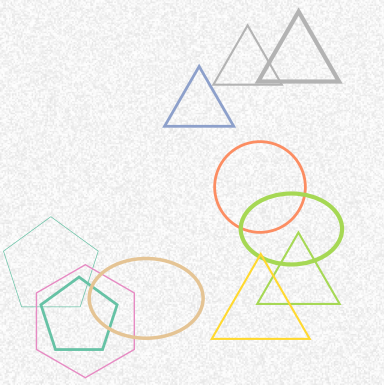[{"shape": "pentagon", "thickness": 2, "radius": 0.52, "center": [0.205, 0.176]}, {"shape": "pentagon", "thickness": 0.5, "radius": 0.65, "center": [0.132, 0.308]}, {"shape": "circle", "thickness": 2, "radius": 0.59, "center": [0.675, 0.514]}, {"shape": "triangle", "thickness": 2, "radius": 0.52, "center": [0.517, 0.724]}, {"shape": "hexagon", "thickness": 1, "radius": 0.73, "center": [0.222, 0.166]}, {"shape": "triangle", "thickness": 1.5, "radius": 0.62, "center": [0.775, 0.272]}, {"shape": "oval", "thickness": 3, "radius": 0.66, "center": [0.757, 0.405]}, {"shape": "triangle", "thickness": 1.5, "radius": 0.73, "center": [0.677, 0.193]}, {"shape": "oval", "thickness": 2.5, "radius": 0.74, "center": [0.38, 0.225]}, {"shape": "triangle", "thickness": 1.5, "radius": 0.51, "center": [0.643, 0.831]}, {"shape": "triangle", "thickness": 3, "radius": 0.61, "center": [0.776, 0.849]}]